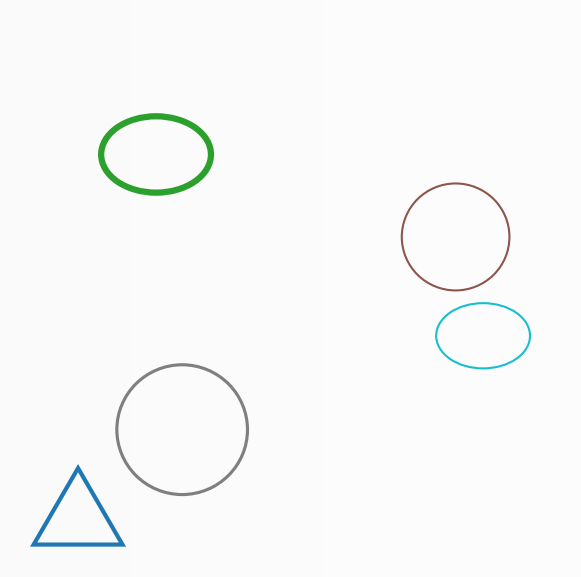[{"shape": "triangle", "thickness": 2, "radius": 0.44, "center": [0.134, 0.1]}, {"shape": "oval", "thickness": 3, "radius": 0.47, "center": [0.268, 0.732]}, {"shape": "circle", "thickness": 1, "radius": 0.46, "center": [0.784, 0.589]}, {"shape": "circle", "thickness": 1.5, "radius": 0.56, "center": [0.313, 0.255]}, {"shape": "oval", "thickness": 1, "radius": 0.4, "center": [0.831, 0.418]}]